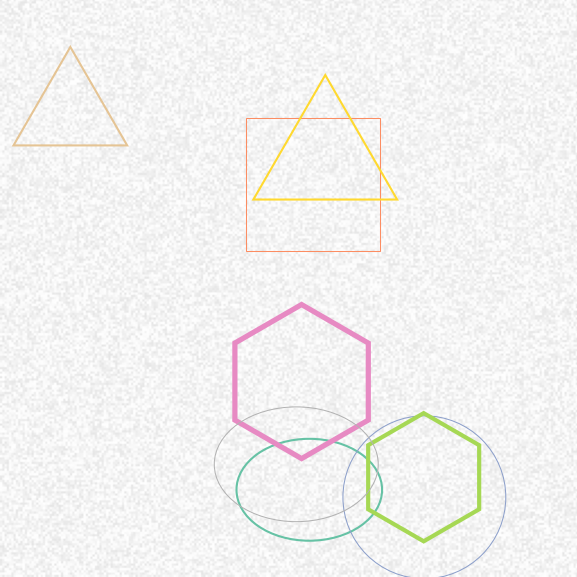[{"shape": "oval", "thickness": 1, "radius": 0.63, "center": [0.536, 0.151]}, {"shape": "square", "thickness": 0.5, "radius": 0.58, "center": [0.542, 0.68]}, {"shape": "circle", "thickness": 0.5, "radius": 0.71, "center": [0.735, 0.138]}, {"shape": "hexagon", "thickness": 2.5, "radius": 0.67, "center": [0.522, 0.338]}, {"shape": "hexagon", "thickness": 2, "radius": 0.55, "center": [0.734, 0.173]}, {"shape": "triangle", "thickness": 1, "radius": 0.72, "center": [0.563, 0.725]}, {"shape": "triangle", "thickness": 1, "radius": 0.57, "center": [0.122, 0.804]}, {"shape": "oval", "thickness": 0.5, "radius": 0.71, "center": [0.513, 0.195]}]